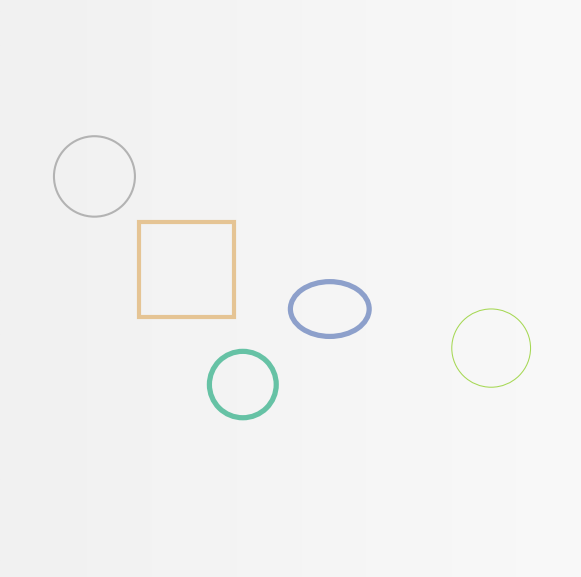[{"shape": "circle", "thickness": 2.5, "radius": 0.29, "center": [0.418, 0.333]}, {"shape": "oval", "thickness": 2.5, "radius": 0.34, "center": [0.567, 0.464]}, {"shape": "circle", "thickness": 0.5, "radius": 0.34, "center": [0.845, 0.396]}, {"shape": "square", "thickness": 2, "radius": 0.41, "center": [0.321, 0.532]}, {"shape": "circle", "thickness": 1, "radius": 0.35, "center": [0.162, 0.694]}]